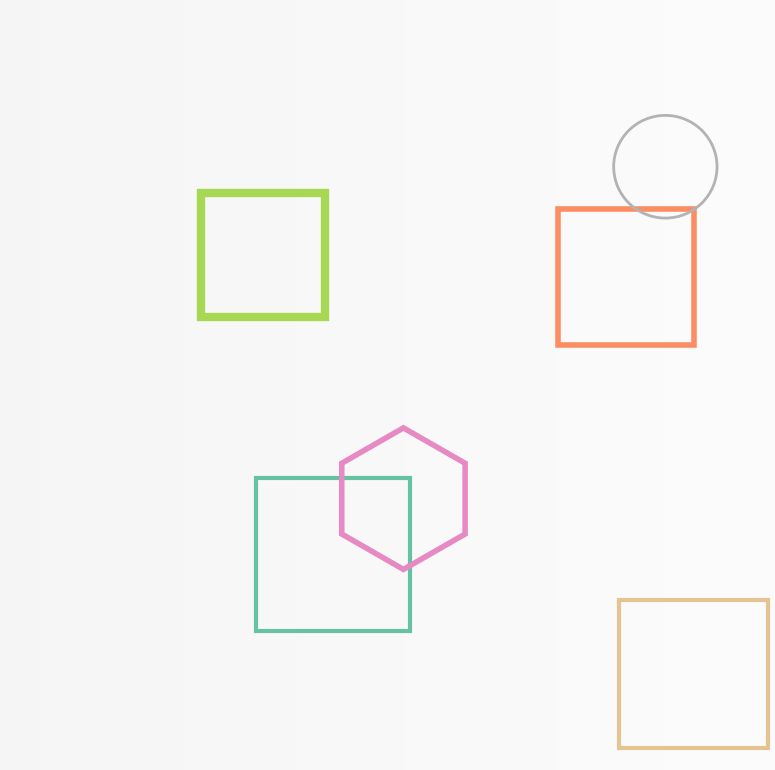[{"shape": "square", "thickness": 1.5, "radius": 0.5, "center": [0.43, 0.28]}, {"shape": "square", "thickness": 2, "radius": 0.44, "center": [0.808, 0.64]}, {"shape": "hexagon", "thickness": 2, "radius": 0.46, "center": [0.521, 0.352]}, {"shape": "square", "thickness": 3, "radius": 0.4, "center": [0.34, 0.668]}, {"shape": "square", "thickness": 1.5, "radius": 0.48, "center": [0.895, 0.125]}, {"shape": "circle", "thickness": 1, "radius": 0.33, "center": [0.859, 0.783]}]